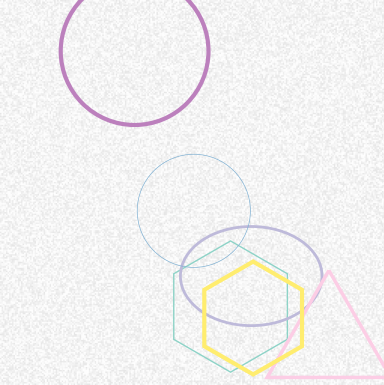[{"shape": "hexagon", "thickness": 1, "radius": 0.85, "center": [0.599, 0.204]}, {"shape": "oval", "thickness": 2, "radius": 0.92, "center": [0.653, 0.283]}, {"shape": "circle", "thickness": 0.5, "radius": 0.73, "center": [0.503, 0.452]}, {"shape": "triangle", "thickness": 2.5, "radius": 0.93, "center": [0.854, 0.112]}, {"shape": "circle", "thickness": 3, "radius": 0.96, "center": [0.35, 0.867]}, {"shape": "hexagon", "thickness": 3, "radius": 0.73, "center": [0.658, 0.174]}]